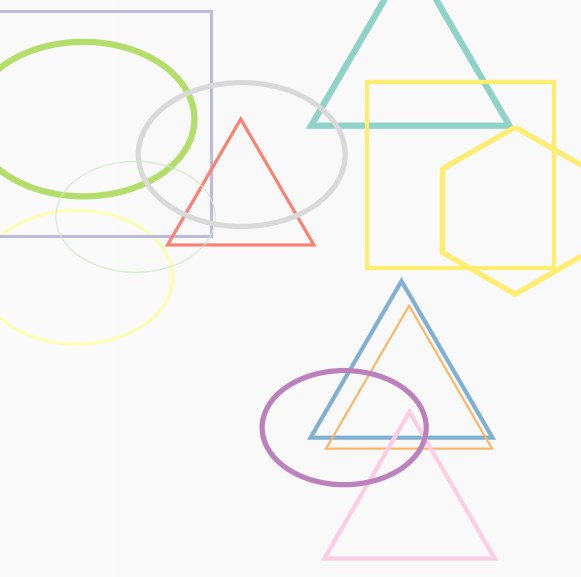[{"shape": "triangle", "thickness": 3, "radius": 0.98, "center": [0.706, 0.88]}, {"shape": "oval", "thickness": 1.5, "radius": 0.83, "center": [0.131, 0.519]}, {"shape": "square", "thickness": 1.5, "radius": 0.97, "center": [0.169, 0.785]}, {"shape": "triangle", "thickness": 1.5, "radius": 0.73, "center": [0.414, 0.648]}, {"shape": "triangle", "thickness": 2, "radius": 0.9, "center": [0.691, 0.332]}, {"shape": "triangle", "thickness": 1, "radius": 0.82, "center": [0.704, 0.305]}, {"shape": "oval", "thickness": 3, "radius": 0.96, "center": [0.143, 0.793]}, {"shape": "triangle", "thickness": 2, "radius": 0.85, "center": [0.705, 0.117]}, {"shape": "oval", "thickness": 2.5, "radius": 0.89, "center": [0.416, 0.732]}, {"shape": "oval", "thickness": 2.5, "radius": 0.71, "center": [0.592, 0.259]}, {"shape": "oval", "thickness": 0.5, "radius": 0.69, "center": [0.233, 0.624]}, {"shape": "hexagon", "thickness": 2.5, "radius": 0.72, "center": [0.886, 0.634]}, {"shape": "square", "thickness": 2, "radius": 0.8, "center": [0.793, 0.696]}]